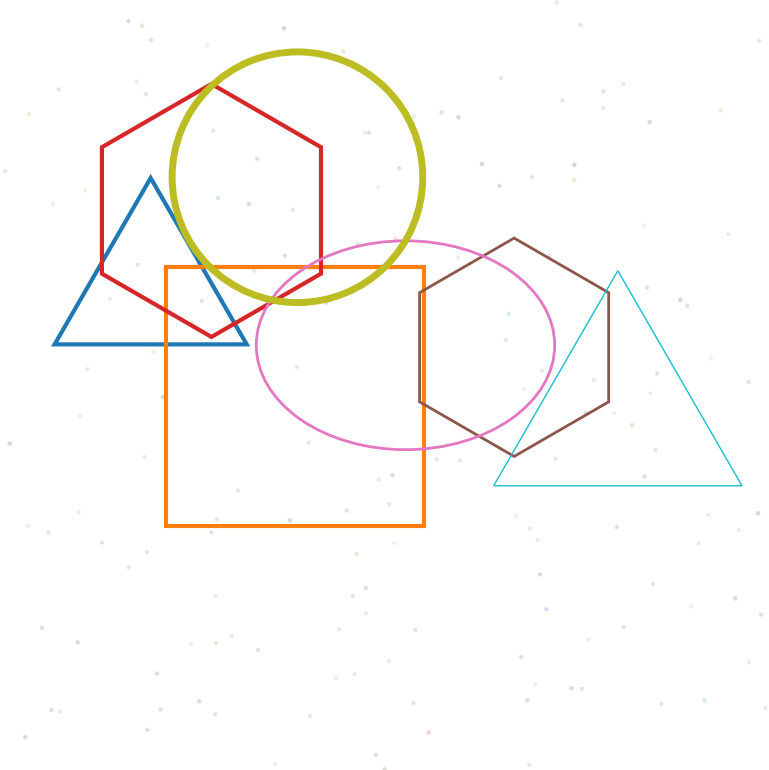[{"shape": "triangle", "thickness": 1.5, "radius": 0.72, "center": [0.196, 0.625]}, {"shape": "square", "thickness": 1.5, "radius": 0.84, "center": [0.383, 0.485]}, {"shape": "hexagon", "thickness": 1.5, "radius": 0.82, "center": [0.275, 0.727]}, {"shape": "hexagon", "thickness": 1, "radius": 0.71, "center": [0.668, 0.549]}, {"shape": "oval", "thickness": 1, "radius": 0.97, "center": [0.527, 0.552]}, {"shape": "circle", "thickness": 2.5, "radius": 0.81, "center": [0.386, 0.77]}, {"shape": "triangle", "thickness": 0.5, "radius": 0.93, "center": [0.802, 0.462]}]